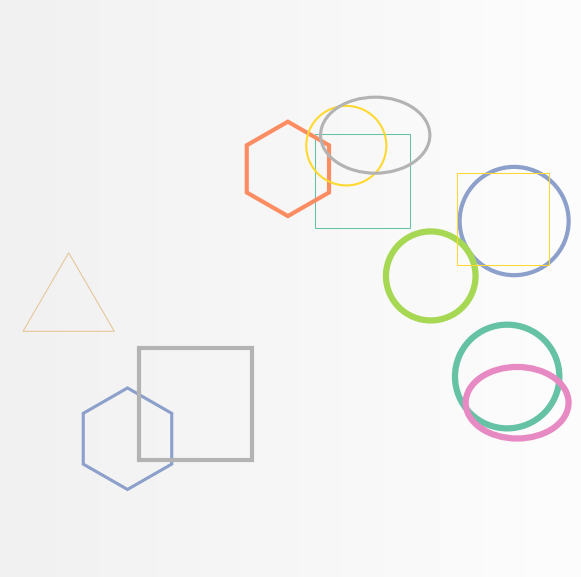[{"shape": "circle", "thickness": 3, "radius": 0.45, "center": [0.873, 0.347]}, {"shape": "square", "thickness": 0.5, "radius": 0.41, "center": [0.624, 0.686]}, {"shape": "hexagon", "thickness": 2, "radius": 0.41, "center": [0.495, 0.707]}, {"shape": "circle", "thickness": 2, "radius": 0.47, "center": [0.885, 0.616]}, {"shape": "hexagon", "thickness": 1.5, "radius": 0.44, "center": [0.219, 0.239]}, {"shape": "oval", "thickness": 3, "radius": 0.44, "center": [0.89, 0.302]}, {"shape": "circle", "thickness": 3, "radius": 0.39, "center": [0.741, 0.521]}, {"shape": "circle", "thickness": 1, "radius": 0.34, "center": [0.596, 0.747]}, {"shape": "square", "thickness": 0.5, "radius": 0.4, "center": [0.866, 0.62]}, {"shape": "triangle", "thickness": 0.5, "radius": 0.45, "center": [0.118, 0.471]}, {"shape": "square", "thickness": 2, "radius": 0.49, "center": [0.337, 0.299]}, {"shape": "oval", "thickness": 1.5, "radius": 0.47, "center": [0.646, 0.765]}]